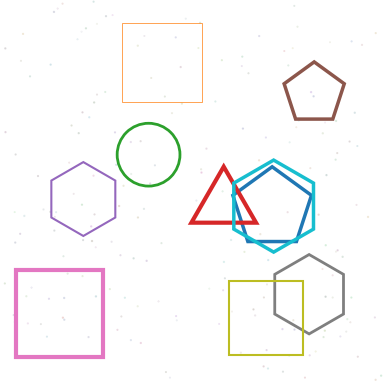[{"shape": "pentagon", "thickness": 2.5, "radius": 0.54, "center": [0.707, 0.459]}, {"shape": "square", "thickness": 0.5, "radius": 0.52, "center": [0.421, 0.837]}, {"shape": "circle", "thickness": 2, "radius": 0.41, "center": [0.386, 0.598]}, {"shape": "triangle", "thickness": 3, "radius": 0.48, "center": [0.581, 0.47]}, {"shape": "hexagon", "thickness": 1.5, "radius": 0.48, "center": [0.216, 0.483]}, {"shape": "pentagon", "thickness": 2.5, "radius": 0.41, "center": [0.816, 0.757]}, {"shape": "square", "thickness": 3, "radius": 0.57, "center": [0.156, 0.186]}, {"shape": "hexagon", "thickness": 2, "radius": 0.52, "center": [0.803, 0.236]}, {"shape": "square", "thickness": 1.5, "radius": 0.48, "center": [0.69, 0.175]}, {"shape": "hexagon", "thickness": 2.5, "radius": 0.6, "center": [0.711, 0.465]}]